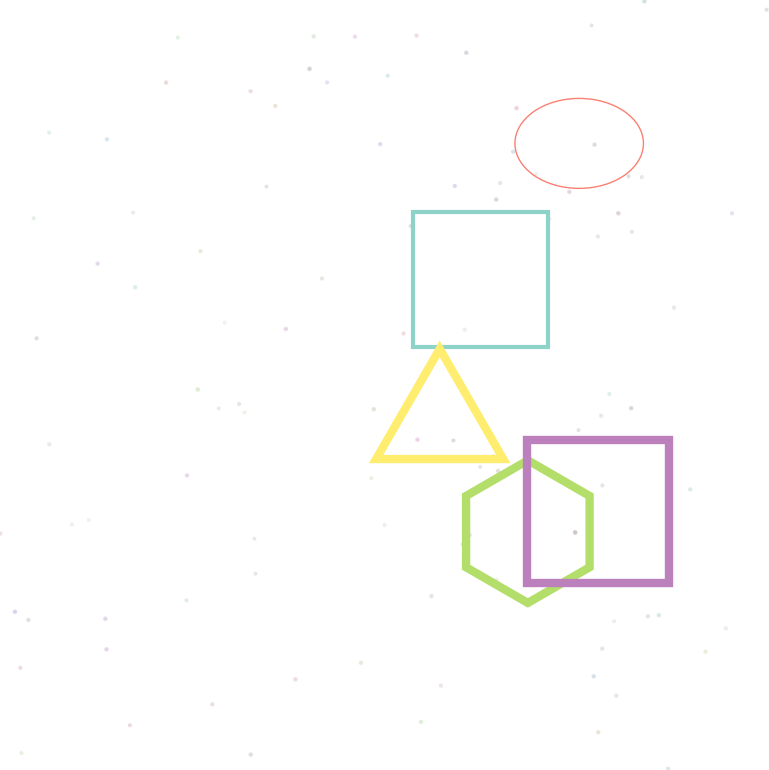[{"shape": "square", "thickness": 1.5, "radius": 0.44, "center": [0.624, 0.637]}, {"shape": "oval", "thickness": 0.5, "radius": 0.42, "center": [0.752, 0.814]}, {"shape": "hexagon", "thickness": 3, "radius": 0.46, "center": [0.685, 0.31]}, {"shape": "square", "thickness": 3, "radius": 0.46, "center": [0.776, 0.336]}, {"shape": "triangle", "thickness": 3, "radius": 0.48, "center": [0.571, 0.452]}]